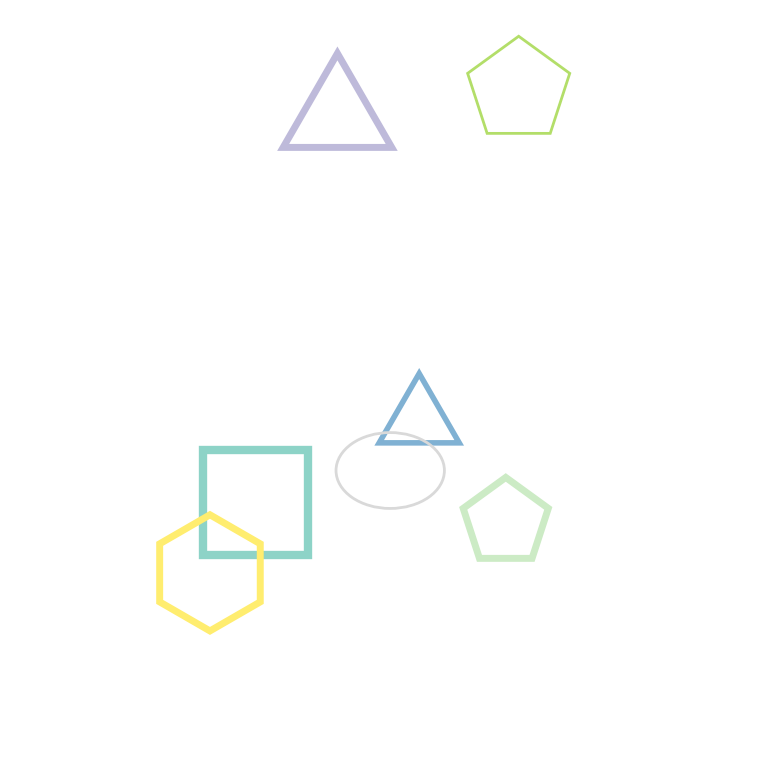[{"shape": "square", "thickness": 3, "radius": 0.34, "center": [0.332, 0.347]}, {"shape": "triangle", "thickness": 2.5, "radius": 0.41, "center": [0.438, 0.849]}, {"shape": "triangle", "thickness": 2, "radius": 0.3, "center": [0.544, 0.455]}, {"shape": "pentagon", "thickness": 1, "radius": 0.35, "center": [0.674, 0.883]}, {"shape": "oval", "thickness": 1, "radius": 0.35, "center": [0.507, 0.389]}, {"shape": "pentagon", "thickness": 2.5, "radius": 0.29, "center": [0.657, 0.322]}, {"shape": "hexagon", "thickness": 2.5, "radius": 0.38, "center": [0.273, 0.256]}]